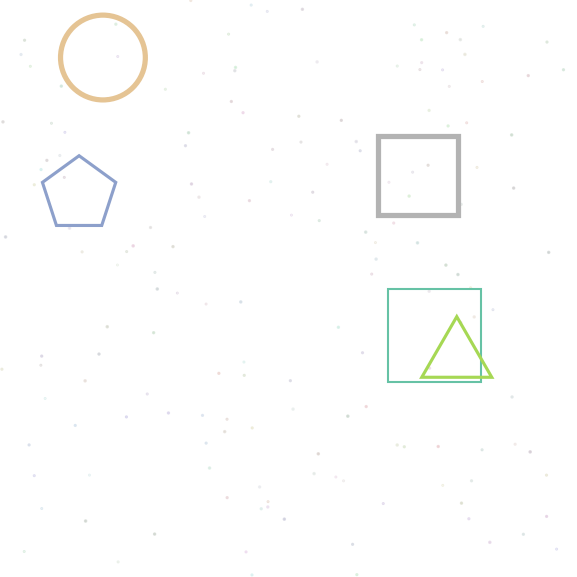[{"shape": "square", "thickness": 1, "radius": 0.4, "center": [0.752, 0.418]}, {"shape": "pentagon", "thickness": 1.5, "radius": 0.33, "center": [0.137, 0.663]}, {"shape": "triangle", "thickness": 1.5, "radius": 0.35, "center": [0.791, 0.381]}, {"shape": "circle", "thickness": 2.5, "radius": 0.37, "center": [0.178, 0.9]}, {"shape": "square", "thickness": 2.5, "radius": 0.34, "center": [0.724, 0.695]}]